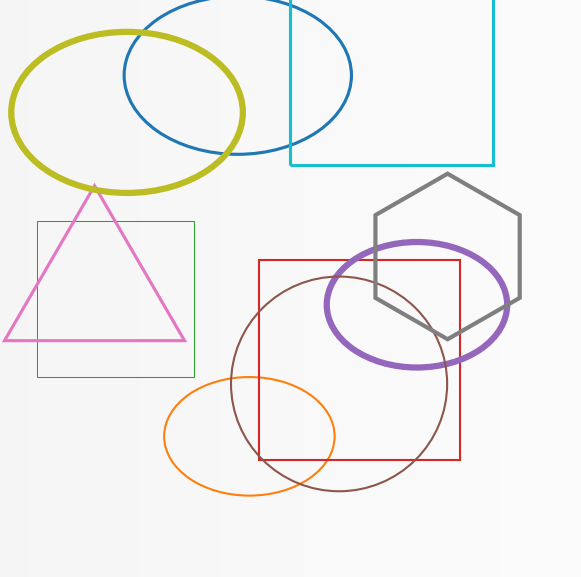[{"shape": "oval", "thickness": 1.5, "radius": 0.98, "center": [0.409, 0.869]}, {"shape": "oval", "thickness": 1, "radius": 0.73, "center": [0.429, 0.244]}, {"shape": "square", "thickness": 0.5, "radius": 0.67, "center": [0.199, 0.481]}, {"shape": "square", "thickness": 1, "radius": 0.86, "center": [0.618, 0.376]}, {"shape": "oval", "thickness": 3, "radius": 0.78, "center": [0.717, 0.471]}, {"shape": "circle", "thickness": 1, "radius": 0.93, "center": [0.583, 0.334]}, {"shape": "triangle", "thickness": 1.5, "radius": 0.89, "center": [0.163, 0.499]}, {"shape": "hexagon", "thickness": 2, "radius": 0.72, "center": [0.77, 0.555]}, {"shape": "oval", "thickness": 3, "radius": 1.0, "center": [0.219, 0.805]}, {"shape": "square", "thickness": 1.5, "radius": 0.87, "center": [0.674, 0.888]}]